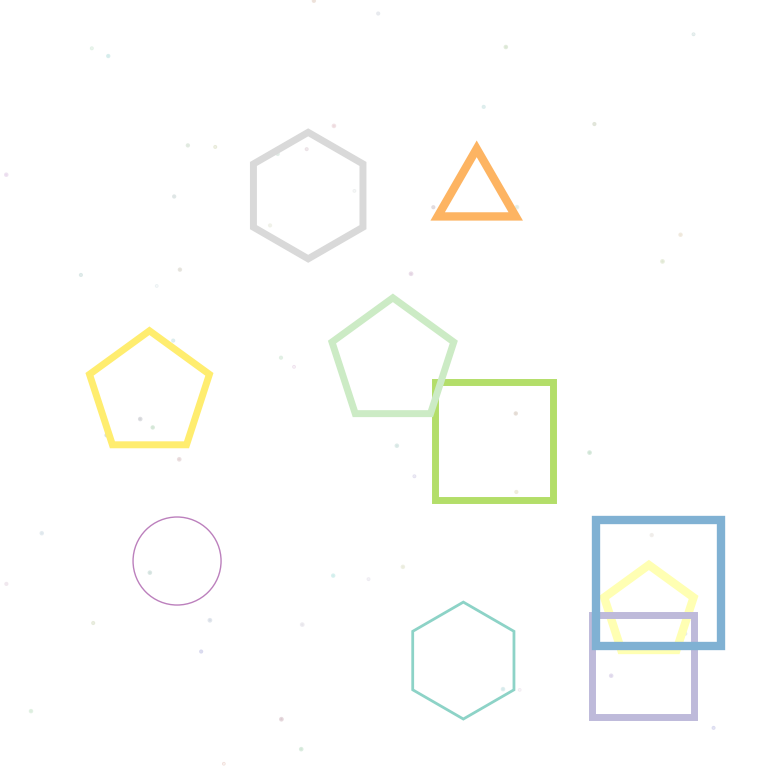[{"shape": "hexagon", "thickness": 1, "radius": 0.38, "center": [0.602, 0.142]}, {"shape": "pentagon", "thickness": 3, "radius": 0.31, "center": [0.843, 0.205]}, {"shape": "square", "thickness": 2.5, "radius": 0.33, "center": [0.835, 0.135]}, {"shape": "square", "thickness": 3, "radius": 0.41, "center": [0.855, 0.243]}, {"shape": "triangle", "thickness": 3, "radius": 0.29, "center": [0.619, 0.748]}, {"shape": "square", "thickness": 2.5, "radius": 0.38, "center": [0.642, 0.427]}, {"shape": "hexagon", "thickness": 2.5, "radius": 0.41, "center": [0.4, 0.746]}, {"shape": "circle", "thickness": 0.5, "radius": 0.29, "center": [0.23, 0.271]}, {"shape": "pentagon", "thickness": 2.5, "radius": 0.42, "center": [0.51, 0.53]}, {"shape": "pentagon", "thickness": 2.5, "radius": 0.41, "center": [0.194, 0.489]}]